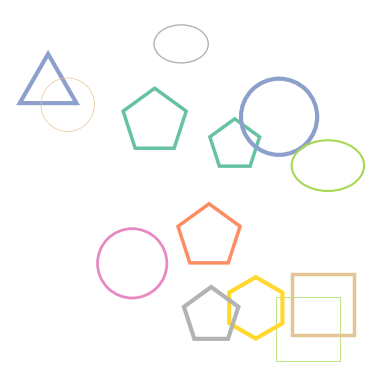[{"shape": "pentagon", "thickness": 2.5, "radius": 0.43, "center": [0.402, 0.685]}, {"shape": "pentagon", "thickness": 2.5, "radius": 0.34, "center": [0.61, 0.623]}, {"shape": "pentagon", "thickness": 2.5, "radius": 0.42, "center": [0.543, 0.386]}, {"shape": "circle", "thickness": 3, "radius": 0.49, "center": [0.725, 0.697]}, {"shape": "triangle", "thickness": 3, "radius": 0.43, "center": [0.125, 0.775]}, {"shape": "circle", "thickness": 2, "radius": 0.45, "center": [0.343, 0.316]}, {"shape": "oval", "thickness": 1.5, "radius": 0.47, "center": [0.852, 0.57]}, {"shape": "square", "thickness": 0.5, "radius": 0.42, "center": [0.8, 0.146]}, {"shape": "hexagon", "thickness": 3, "radius": 0.4, "center": [0.664, 0.2]}, {"shape": "square", "thickness": 2.5, "radius": 0.4, "center": [0.838, 0.21]}, {"shape": "circle", "thickness": 0.5, "radius": 0.35, "center": [0.176, 0.728]}, {"shape": "oval", "thickness": 1, "radius": 0.35, "center": [0.47, 0.886]}, {"shape": "pentagon", "thickness": 3, "radius": 0.37, "center": [0.548, 0.18]}]